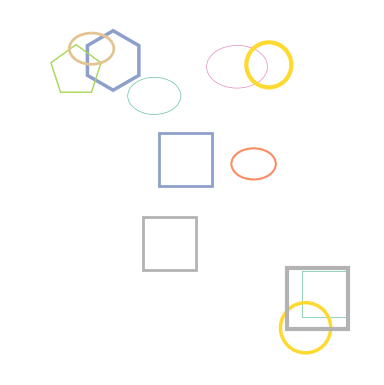[{"shape": "square", "thickness": 0.5, "radius": 0.3, "center": [0.845, 0.236]}, {"shape": "oval", "thickness": 0.5, "radius": 0.34, "center": [0.401, 0.751]}, {"shape": "oval", "thickness": 1.5, "radius": 0.29, "center": [0.659, 0.574]}, {"shape": "square", "thickness": 2, "radius": 0.35, "center": [0.481, 0.587]}, {"shape": "hexagon", "thickness": 2.5, "radius": 0.39, "center": [0.294, 0.843]}, {"shape": "oval", "thickness": 0.5, "radius": 0.4, "center": [0.616, 0.827]}, {"shape": "pentagon", "thickness": 1, "radius": 0.34, "center": [0.197, 0.816]}, {"shape": "circle", "thickness": 2.5, "radius": 0.33, "center": [0.794, 0.149]}, {"shape": "circle", "thickness": 3, "radius": 0.29, "center": [0.698, 0.832]}, {"shape": "oval", "thickness": 2, "radius": 0.29, "center": [0.238, 0.874]}, {"shape": "square", "thickness": 3, "radius": 0.4, "center": [0.825, 0.224]}, {"shape": "square", "thickness": 2, "radius": 0.35, "center": [0.44, 0.367]}]